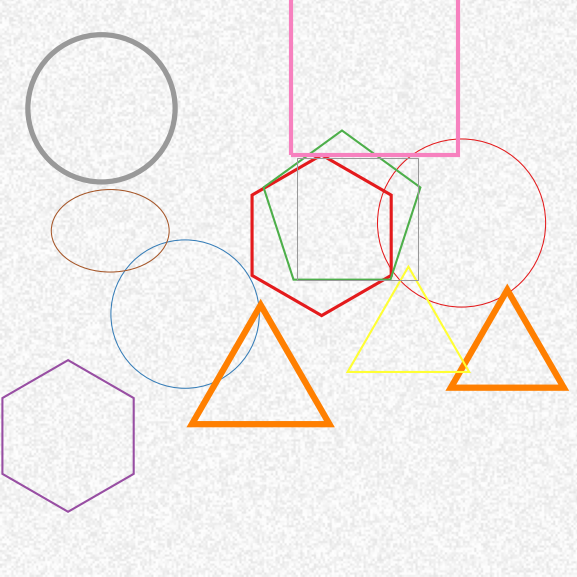[{"shape": "hexagon", "thickness": 1.5, "radius": 0.7, "center": [0.557, 0.592]}, {"shape": "circle", "thickness": 0.5, "radius": 0.73, "center": [0.799, 0.613]}, {"shape": "circle", "thickness": 0.5, "radius": 0.64, "center": [0.321, 0.455]}, {"shape": "pentagon", "thickness": 1, "radius": 0.71, "center": [0.592, 0.63]}, {"shape": "hexagon", "thickness": 1, "radius": 0.66, "center": [0.118, 0.244]}, {"shape": "triangle", "thickness": 3, "radius": 0.56, "center": [0.878, 0.384]}, {"shape": "triangle", "thickness": 3, "radius": 0.69, "center": [0.451, 0.333]}, {"shape": "triangle", "thickness": 1, "radius": 0.61, "center": [0.707, 0.416]}, {"shape": "oval", "thickness": 0.5, "radius": 0.51, "center": [0.191, 0.599]}, {"shape": "square", "thickness": 2, "radius": 0.72, "center": [0.649, 0.875]}, {"shape": "square", "thickness": 0.5, "radius": 0.53, "center": [0.619, 0.62]}, {"shape": "circle", "thickness": 2.5, "radius": 0.64, "center": [0.176, 0.812]}]